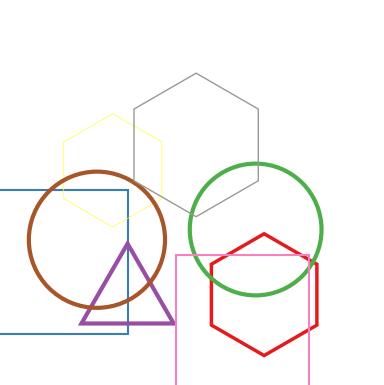[{"shape": "hexagon", "thickness": 2.5, "radius": 0.79, "center": [0.686, 0.235]}, {"shape": "square", "thickness": 1.5, "radius": 0.94, "center": [0.145, 0.319]}, {"shape": "circle", "thickness": 3, "radius": 0.86, "center": [0.664, 0.404]}, {"shape": "triangle", "thickness": 3, "radius": 0.69, "center": [0.331, 0.229]}, {"shape": "hexagon", "thickness": 0.5, "radius": 0.74, "center": [0.293, 0.558]}, {"shape": "circle", "thickness": 3, "radius": 0.88, "center": [0.252, 0.377]}, {"shape": "square", "thickness": 1.5, "radius": 0.86, "center": [0.63, 0.166]}, {"shape": "hexagon", "thickness": 1, "radius": 0.93, "center": [0.509, 0.624]}]